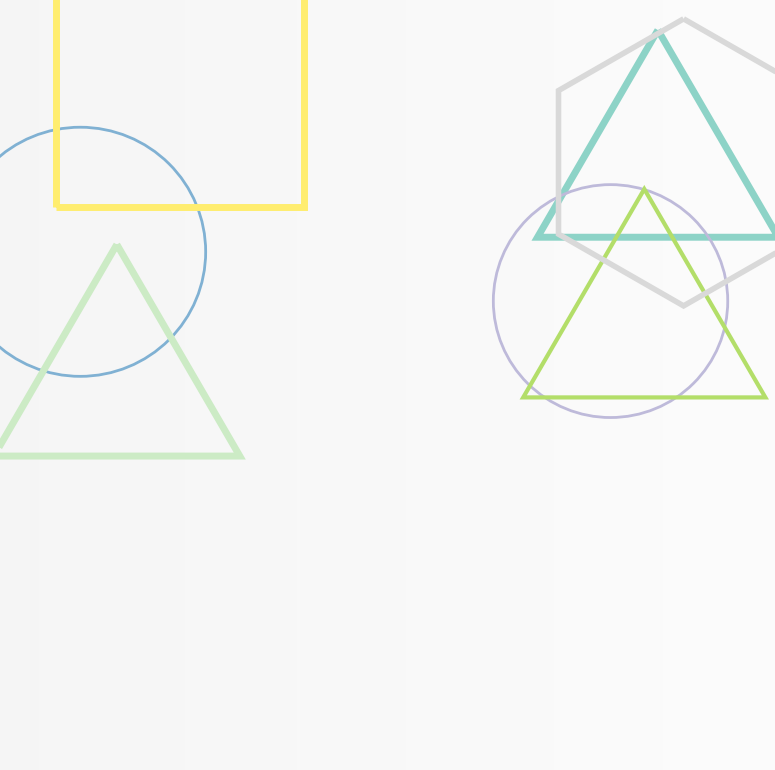[{"shape": "triangle", "thickness": 2.5, "radius": 0.9, "center": [0.849, 0.782]}, {"shape": "circle", "thickness": 1, "radius": 0.76, "center": [0.788, 0.609]}, {"shape": "circle", "thickness": 1, "radius": 0.81, "center": [0.104, 0.673]}, {"shape": "triangle", "thickness": 1.5, "radius": 0.9, "center": [0.831, 0.574]}, {"shape": "hexagon", "thickness": 2, "radius": 0.93, "center": [0.882, 0.789]}, {"shape": "triangle", "thickness": 2.5, "radius": 0.92, "center": [0.151, 0.499]}, {"shape": "square", "thickness": 2.5, "radius": 0.8, "center": [0.232, 0.891]}]